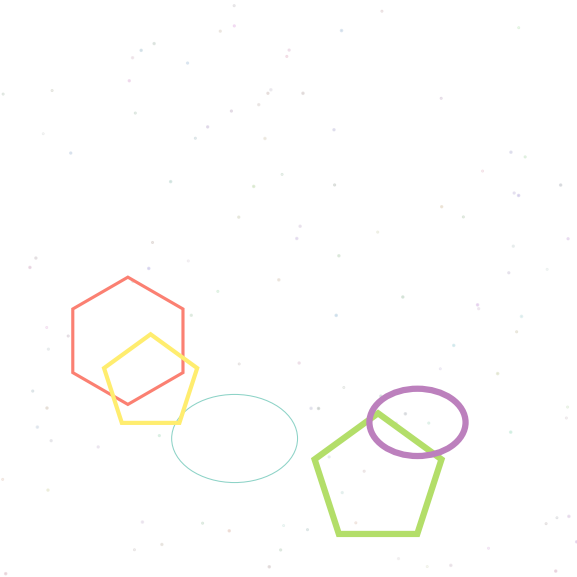[{"shape": "oval", "thickness": 0.5, "radius": 0.54, "center": [0.406, 0.24]}, {"shape": "hexagon", "thickness": 1.5, "radius": 0.55, "center": [0.221, 0.409]}, {"shape": "pentagon", "thickness": 3, "radius": 0.58, "center": [0.655, 0.168]}, {"shape": "oval", "thickness": 3, "radius": 0.42, "center": [0.723, 0.268]}, {"shape": "pentagon", "thickness": 2, "radius": 0.42, "center": [0.261, 0.335]}]